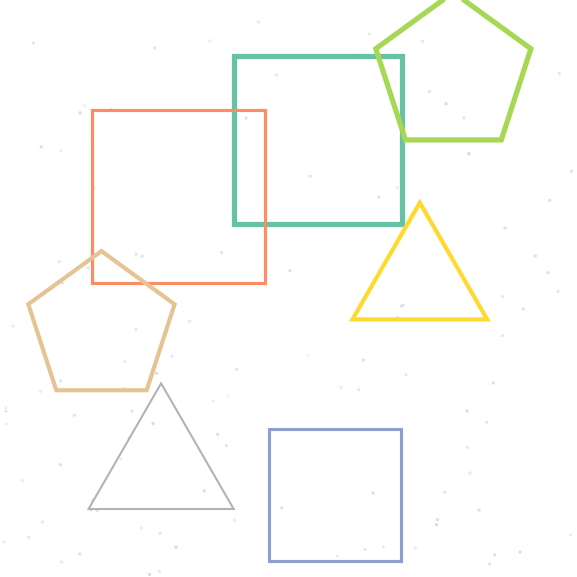[{"shape": "square", "thickness": 2.5, "radius": 0.73, "center": [0.551, 0.757]}, {"shape": "square", "thickness": 1.5, "radius": 0.75, "center": [0.309, 0.659]}, {"shape": "square", "thickness": 1.5, "radius": 0.57, "center": [0.581, 0.142]}, {"shape": "pentagon", "thickness": 2.5, "radius": 0.71, "center": [0.785, 0.871]}, {"shape": "triangle", "thickness": 2, "radius": 0.67, "center": [0.727, 0.513]}, {"shape": "pentagon", "thickness": 2, "radius": 0.67, "center": [0.176, 0.431]}, {"shape": "triangle", "thickness": 1, "radius": 0.73, "center": [0.279, 0.19]}]